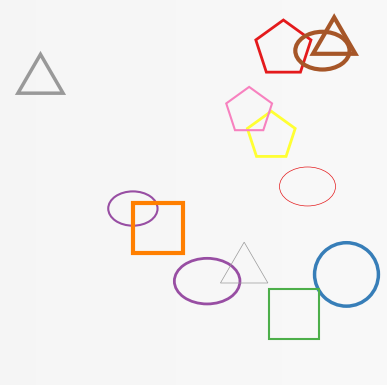[{"shape": "pentagon", "thickness": 2, "radius": 0.37, "center": [0.731, 0.873]}, {"shape": "oval", "thickness": 0.5, "radius": 0.36, "center": [0.794, 0.516]}, {"shape": "circle", "thickness": 2.5, "radius": 0.41, "center": [0.894, 0.287]}, {"shape": "square", "thickness": 1.5, "radius": 0.32, "center": [0.76, 0.184]}, {"shape": "oval", "thickness": 2, "radius": 0.42, "center": [0.535, 0.27]}, {"shape": "oval", "thickness": 1.5, "radius": 0.32, "center": [0.343, 0.458]}, {"shape": "square", "thickness": 3, "radius": 0.32, "center": [0.408, 0.409]}, {"shape": "pentagon", "thickness": 2, "radius": 0.32, "center": [0.7, 0.646]}, {"shape": "oval", "thickness": 3, "radius": 0.35, "center": [0.832, 0.868]}, {"shape": "triangle", "thickness": 3, "radius": 0.32, "center": [0.862, 0.892]}, {"shape": "pentagon", "thickness": 1.5, "radius": 0.31, "center": [0.643, 0.712]}, {"shape": "triangle", "thickness": 0.5, "radius": 0.35, "center": [0.63, 0.3]}, {"shape": "triangle", "thickness": 2.5, "radius": 0.34, "center": [0.104, 0.792]}]